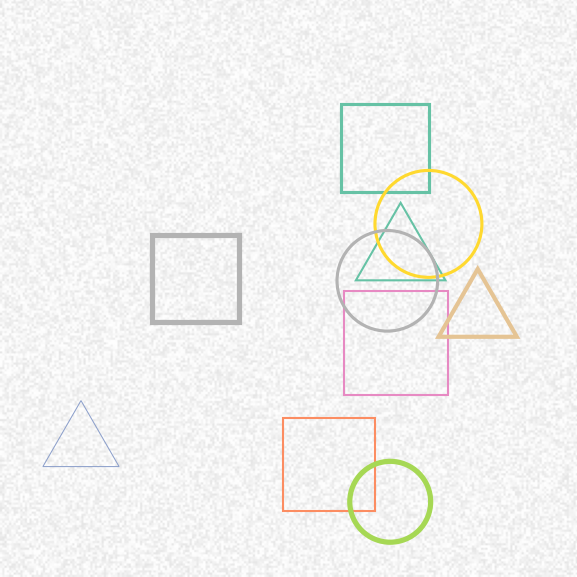[{"shape": "triangle", "thickness": 1, "radius": 0.45, "center": [0.694, 0.558]}, {"shape": "square", "thickness": 1.5, "radius": 0.38, "center": [0.667, 0.742]}, {"shape": "square", "thickness": 1, "radius": 0.4, "center": [0.569, 0.195]}, {"shape": "triangle", "thickness": 0.5, "radius": 0.38, "center": [0.14, 0.229]}, {"shape": "square", "thickness": 1, "radius": 0.45, "center": [0.685, 0.405]}, {"shape": "circle", "thickness": 2.5, "radius": 0.35, "center": [0.676, 0.13]}, {"shape": "circle", "thickness": 1.5, "radius": 0.46, "center": [0.742, 0.611]}, {"shape": "triangle", "thickness": 2, "radius": 0.39, "center": [0.827, 0.455]}, {"shape": "circle", "thickness": 1.5, "radius": 0.44, "center": [0.671, 0.513]}, {"shape": "square", "thickness": 2.5, "radius": 0.38, "center": [0.338, 0.517]}]